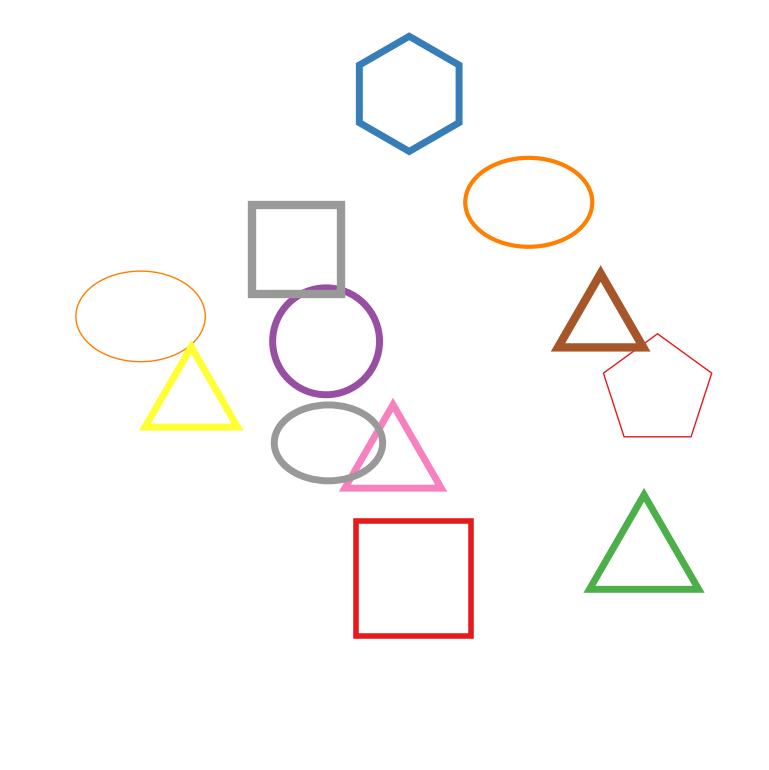[{"shape": "pentagon", "thickness": 0.5, "radius": 0.37, "center": [0.854, 0.493]}, {"shape": "square", "thickness": 2, "radius": 0.37, "center": [0.537, 0.248]}, {"shape": "hexagon", "thickness": 2.5, "radius": 0.37, "center": [0.531, 0.878]}, {"shape": "triangle", "thickness": 2.5, "radius": 0.41, "center": [0.836, 0.276]}, {"shape": "circle", "thickness": 2.5, "radius": 0.35, "center": [0.424, 0.557]}, {"shape": "oval", "thickness": 0.5, "radius": 0.42, "center": [0.183, 0.589]}, {"shape": "oval", "thickness": 1.5, "radius": 0.41, "center": [0.687, 0.737]}, {"shape": "triangle", "thickness": 2.5, "radius": 0.35, "center": [0.248, 0.48]}, {"shape": "triangle", "thickness": 3, "radius": 0.32, "center": [0.78, 0.581]}, {"shape": "triangle", "thickness": 2.5, "radius": 0.36, "center": [0.51, 0.402]}, {"shape": "square", "thickness": 3, "radius": 0.29, "center": [0.385, 0.676]}, {"shape": "oval", "thickness": 2.5, "radius": 0.35, "center": [0.427, 0.425]}]